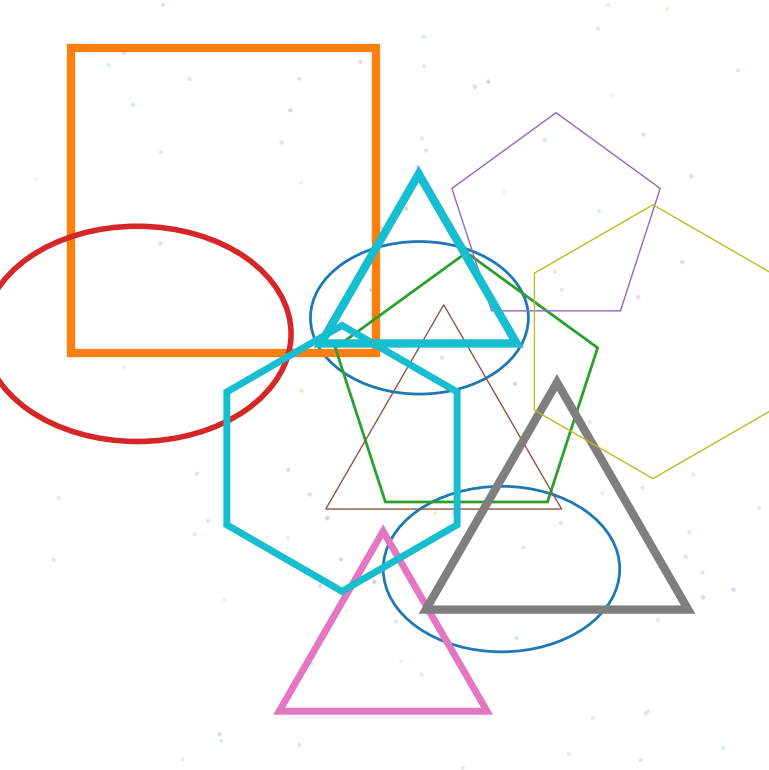[{"shape": "oval", "thickness": 1, "radius": 0.77, "center": [0.651, 0.261]}, {"shape": "oval", "thickness": 1, "radius": 0.71, "center": [0.545, 0.587]}, {"shape": "square", "thickness": 3, "radius": 0.99, "center": [0.29, 0.739]}, {"shape": "pentagon", "thickness": 1, "radius": 0.9, "center": [0.606, 0.493]}, {"shape": "oval", "thickness": 2, "radius": 1.0, "center": [0.178, 0.566]}, {"shape": "pentagon", "thickness": 0.5, "radius": 0.71, "center": [0.722, 0.711]}, {"shape": "triangle", "thickness": 0.5, "radius": 0.88, "center": [0.576, 0.427]}, {"shape": "triangle", "thickness": 2.5, "radius": 0.78, "center": [0.498, 0.154]}, {"shape": "triangle", "thickness": 3, "radius": 0.98, "center": [0.723, 0.307]}, {"shape": "hexagon", "thickness": 0.5, "radius": 0.89, "center": [0.848, 0.556]}, {"shape": "triangle", "thickness": 3, "radius": 0.73, "center": [0.544, 0.627]}, {"shape": "hexagon", "thickness": 2.5, "radius": 0.86, "center": [0.444, 0.405]}]